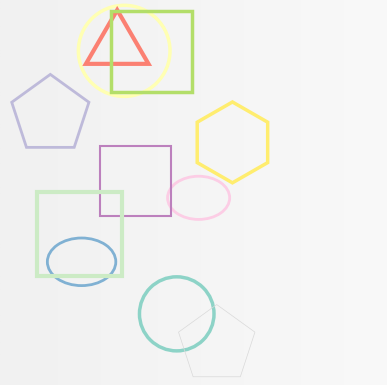[{"shape": "circle", "thickness": 2.5, "radius": 0.48, "center": [0.456, 0.185]}, {"shape": "circle", "thickness": 2.5, "radius": 0.59, "center": [0.32, 0.868]}, {"shape": "pentagon", "thickness": 2, "radius": 0.52, "center": [0.13, 0.702]}, {"shape": "triangle", "thickness": 3, "radius": 0.47, "center": [0.302, 0.881]}, {"shape": "oval", "thickness": 2, "radius": 0.44, "center": [0.211, 0.32]}, {"shape": "square", "thickness": 2.5, "radius": 0.52, "center": [0.391, 0.866]}, {"shape": "oval", "thickness": 2, "radius": 0.4, "center": [0.513, 0.486]}, {"shape": "pentagon", "thickness": 0.5, "radius": 0.52, "center": [0.559, 0.105]}, {"shape": "square", "thickness": 1.5, "radius": 0.46, "center": [0.35, 0.529]}, {"shape": "square", "thickness": 3, "radius": 0.55, "center": [0.206, 0.392]}, {"shape": "hexagon", "thickness": 2.5, "radius": 0.52, "center": [0.6, 0.63]}]